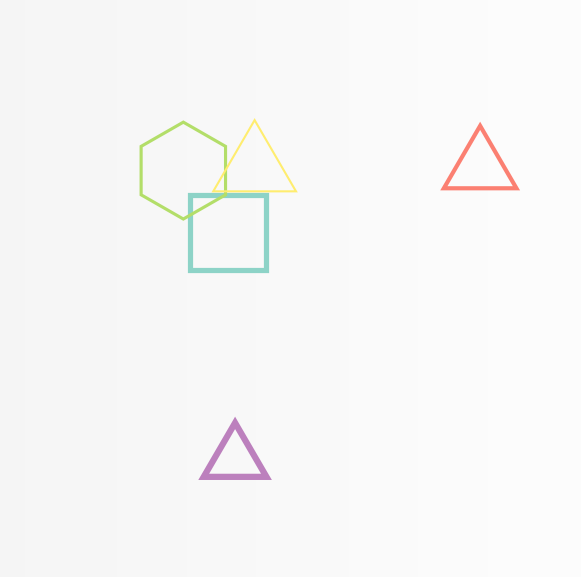[{"shape": "square", "thickness": 2.5, "radius": 0.33, "center": [0.393, 0.596]}, {"shape": "triangle", "thickness": 2, "radius": 0.36, "center": [0.826, 0.709]}, {"shape": "hexagon", "thickness": 1.5, "radius": 0.42, "center": [0.315, 0.704]}, {"shape": "triangle", "thickness": 3, "radius": 0.31, "center": [0.404, 0.205]}, {"shape": "triangle", "thickness": 1, "radius": 0.41, "center": [0.438, 0.709]}]